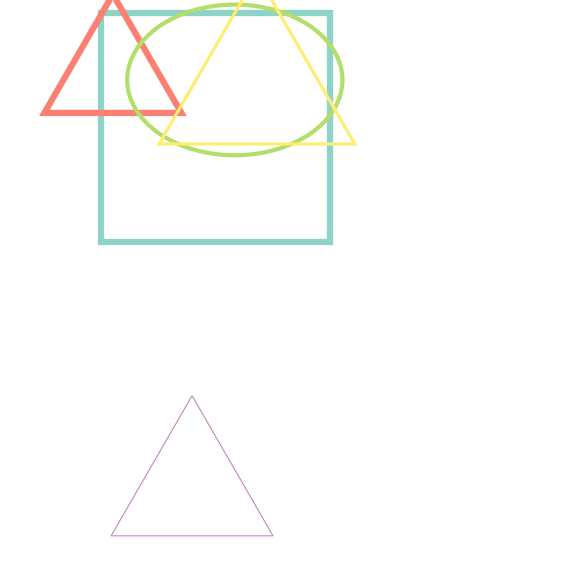[{"shape": "square", "thickness": 3, "radius": 0.99, "center": [0.372, 0.779]}, {"shape": "triangle", "thickness": 3, "radius": 0.68, "center": [0.195, 0.872]}, {"shape": "oval", "thickness": 2, "radius": 0.93, "center": [0.407, 0.861]}, {"shape": "triangle", "thickness": 0.5, "radius": 0.81, "center": [0.333, 0.152]}, {"shape": "triangle", "thickness": 1.5, "radius": 0.98, "center": [0.445, 0.848]}]